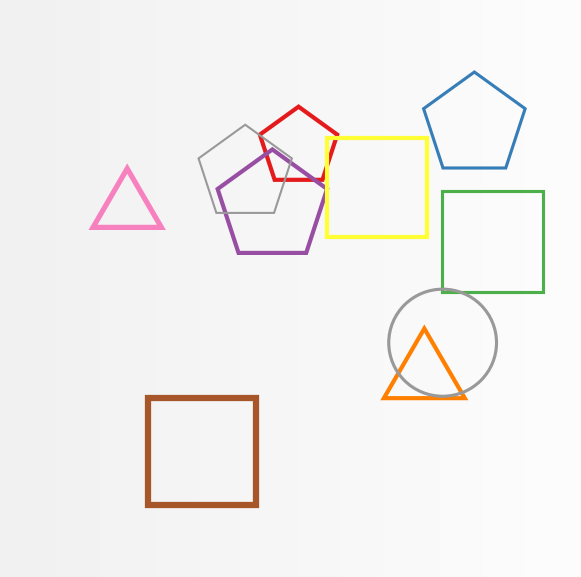[{"shape": "pentagon", "thickness": 2, "radius": 0.35, "center": [0.514, 0.744]}, {"shape": "pentagon", "thickness": 1.5, "radius": 0.46, "center": [0.816, 0.783]}, {"shape": "square", "thickness": 1.5, "radius": 0.44, "center": [0.847, 0.581]}, {"shape": "pentagon", "thickness": 2, "radius": 0.5, "center": [0.469, 0.641]}, {"shape": "triangle", "thickness": 2, "radius": 0.4, "center": [0.73, 0.35]}, {"shape": "square", "thickness": 2, "radius": 0.43, "center": [0.649, 0.674]}, {"shape": "square", "thickness": 3, "radius": 0.46, "center": [0.348, 0.217]}, {"shape": "triangle", "thickness": 2.5, "radius": 0.34, "center": [0.219, 0.639]}, {"shape": "circle", "thickness": 1.5, "radius": 0.46, "center": [0.762, 0.406]}, {"shape": "pentagon", "thickness": 1, "radius": 0.42, "center": [0.422, 0.699]}]